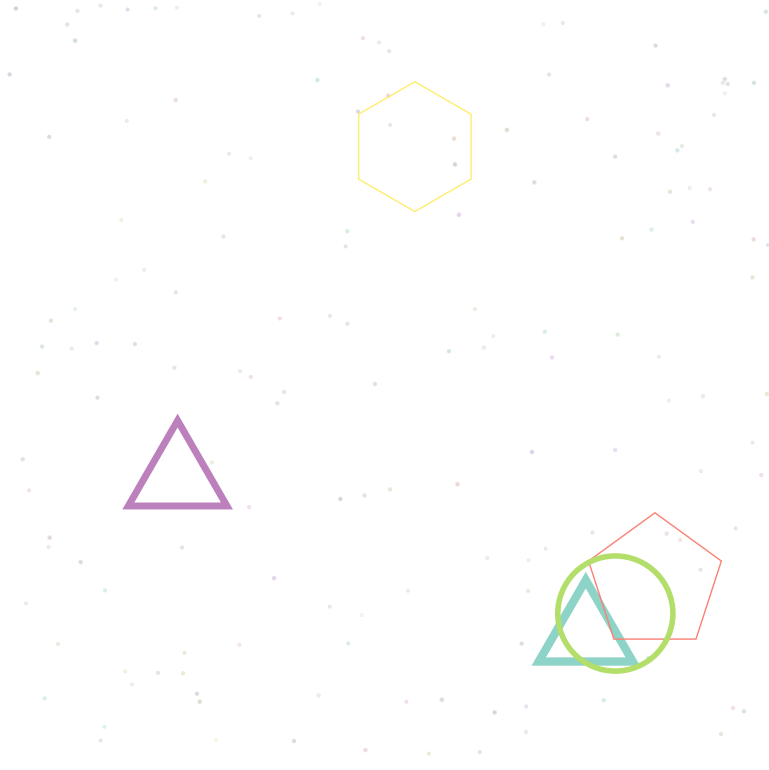[{"shape": "triangle", "thickness": 3, "radius": 0.35, "center": [0.761, 0.176]}, {"shape": "pentagon", "thickness": 0.5, "radius": 0.45, "center": [0.851, 0.243]}, {"shape": "circle", "thickness": 2, "radius": 0.37, "center": [0.799, 0.203]}, {"shape": "triangle", "thickness": 2.5, "radius": 0.37, "center": [0.231, 0.38]}, {"shape": "hexagon", "thickness": 0.5, "radius": 0.42, "center": [0.539, 0.81]}]